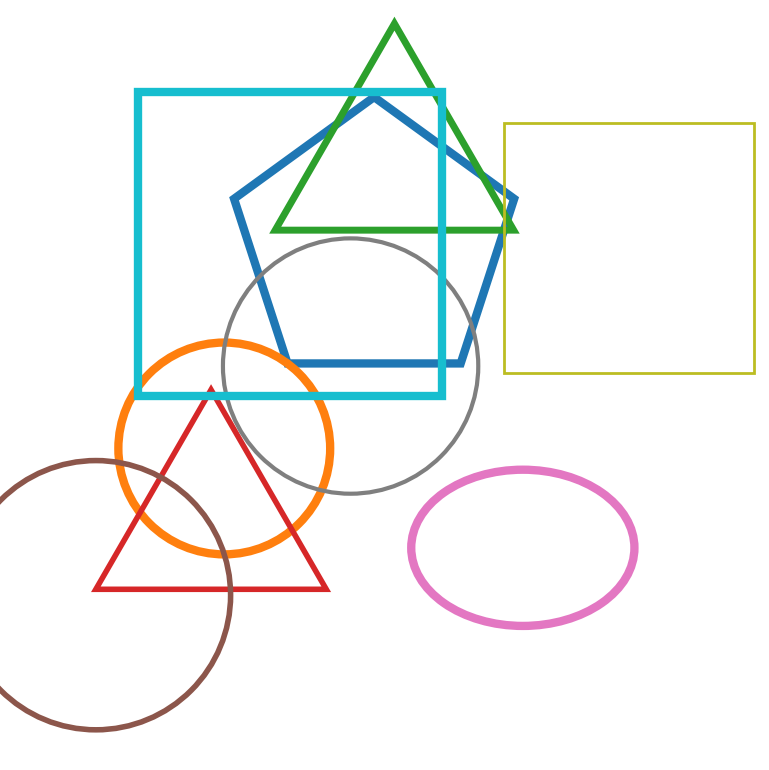[{"shape": "pentagon", "thickness": 3, "radius": 0.96, "center": [0.486, 0.683]}, {"shape": "circle", "thickness": 3, "radius": 0.69, "center": [0.291, 0.418]}, {"shape": "triangle", "thickness": 2.5, "radius": 0.89, "center": [0.512, 0.79]}, {"shape": "triangle", "thickness": 2, "radius": 0.86, "center": [0.274, 0.321]}, {"shape": "circle", "thickness": 2, "radius": 0.87, "center": [0.125, 0.227]}, {"shape": "oval", "thickness": 3, "radius": 0.72, "center": [0.679, 0.289]}, {"shape": "circle", "thickness": 1.5, "radius": 0.83, "center": [0.455, 0.525]}, {"shape": "square", "thickness": 1, "radius": 0.81, "center": [0.817, 0.678]}, {"shape": "square", "thickness": 3, "radius": 0.99, "center": [0.377, 0.684]}]